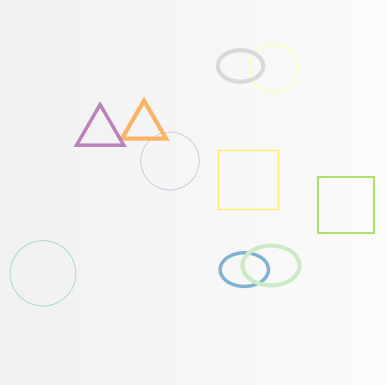[{"shape": "circle", "thickness": 0.5, "radius": 0.42, "center": [0.111, 0.29]}, {"shape": "circle", "thickness": 1, "radius": 0.31, "center": [0.707, 0.822]}, {"shape": "circle", "thickness": 0.5, "radius": 0.38, "center": [0.439, 0.582]}, {"shape": "oval", "thickness": 2.5, "radius": 0.31, "center": [0.631, 0.3]}, {"shape": "triangle", "thickness": 3, "radius": 0.33, "center": [0.372, 0.673]}, {"shape": "square", "thickness": 1.5, "radius": 0.36, "center": [0.893, 0.467]}, {"shape": "oval", "thickness": 3, "radius": 0.29, "center": [0.621, 0.829]}, {"shape": "triangle", "thickness": 2.5, "radius": 0.35, "center": [0.258, 0.658]}, {"shape": "oval", "thickness": 3, "radius": 0.37, "center": [0.699, 0.31]}, {"shape": "square", "thickness": 1, "radius": 0.38, "center": [0.64, 0.533]}]